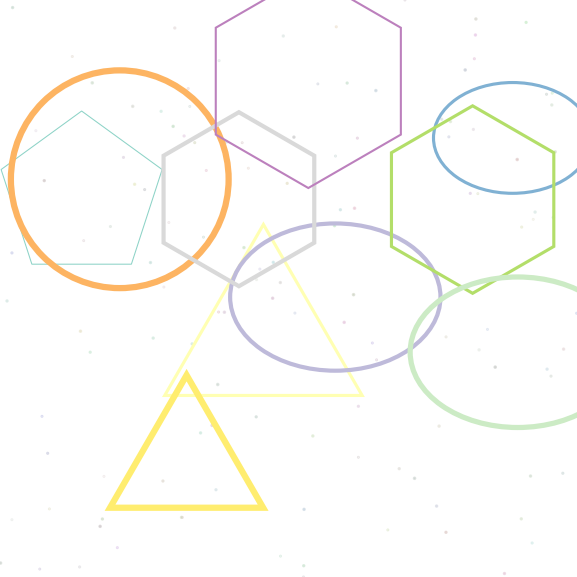[{"shape": "pentagon", "thickness": 0.5, "radius": 0.73, "center": [0.141, 0.66]}, {"shape": "triangle", "thickness": 1.5, "radius": 0.99, "center": [0.456, 0.413]}, {"shape": "oval", "thickness": 2, "radius": 0.91, "center": [0.581, 0.485]}, {"shape": "oval", "thickness": 1.5, "radius": 0.69, "center": [0.888, 0.76]}, {"shape": "circle", "thickness": 3, "radius": 0.94, "center": [0.207, 0.689]}, {"shape": "hexagon", "thickness": 1.5, "radius": 0.81, "center": [0.818, 0.654]}, {"shape": "hexagon", "thickness": 2, "radius": 0.75, "center": [0.414, 0.654]}, {"shape": "hexagon", "thickness": 1, "radius": 0.93, "center": [0.534, 0.859]}, {"shape": "oval", "thickness": 2.5, "radius": 0.93, "center": [0.896, 0.389]}, {"shape": "triangle", "thickness": 3, "radius": 0.77, "center": [0.323, 0.196]}]